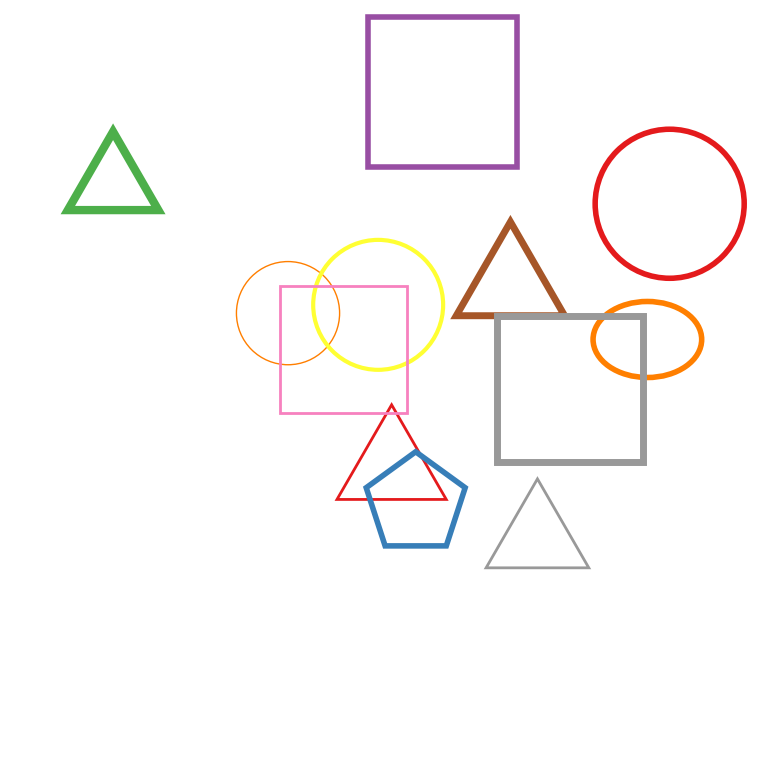[{"shape": "circle", "thickness": 2, "radius": 0.48, "center": [0.87, 0.735]}, {"shape": "triangle", "thickness": 1, "radius": 0.41, "center": [0.509, 0.392]}, {"shape": "pentagon", "thickness": 2, "radius": 0.34, "center": [0.54, 0.346]}, {"shape": "triangle", "thickness": 3, "radius": 0.34, "center": [0.147, 0.761]}, {"shape": "square", "thickness": 2, "radius": 0.49, "center": [0.575, 0.881]}, {"shape": "circle", "thickness": 0.5, "radius": 0.33, "center": [0.374, 0.593]}, {"shape": "oval", "thickness": 2, "radius": 0.35, "center": [0.841, 0.559]}, {"shape": "circle", "thickness": 1.5, "radius": 0.42, "center": [0.491, 0.604]}, {"shape": "triangle", "thickness": 2.5, "radius": 0.41, "center": [0.663, 0.631]}, {"shape": "square", "thickness": 1, "radius": 0.41, "center": [0.446, 0.546]}, {"shape": "square", "thickness": 2.5, "radius": 0.47, "center": [0.741, 0.495]}, {"shape": "triangle", "thickness": 1, "radius": 0.38, "center": [0.698, 0.301]}]